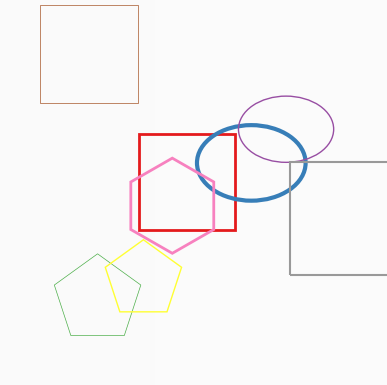[{"shape": "square", "thickness": 2, "radius": 0.62, "center": [0.483, 0.527]}, {"shape": "oval", "thickness": 3, "radius": 0.7, "center": [0.648, 0.577]}, {"shape": "pentagon", "thickness": 0.5, "radius": 0.59, "center": [0.252, 0.223]}, {"shape": "oval", "thickness": 1, "radius": 0.61, "center": [0.738, 0.664]}, {"shape": "pentagon", "thickness": 1, "radius": 0.52, "center": [0.37, 0.274]}, {"shape": "square", "thickness": 0.5, "radius": 0.64, "center": [0.23, 0.859]}, {"shape": "hexagon", "thickness": 2, "radius": 0.62, "center": [0.445, 0.466]}, {"shape": "square", "thickness": 1.5, "radius": 0.74, "center": [0.896, 0.433]}]